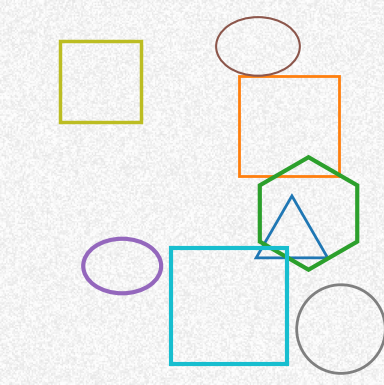[{"shape": "triangle", "thickness": 2, "radius": 0.54, "center": [0.758, 0.384]}, {"shape": "square", "thickness": 2, "radius": 0.65, "center": [0.75, 0.673]}, {"shape": "hexagon", "thickness": 3, "radius": 0.73, "center": [0.801, 0.446]}, {"shape": "oval", "thickness": 3, "radius": 0.51, "center": [0.317, 0.309]}, {"shape": "oval", "thickness": 1.5, "radius": 0.54, "center": [0.67, 0.879]}, {"shape": "circle", "thickness": 2, "radius": 0.58, "center": [0.886, 0.145]}, {"shape": "square", "thickness": 2.5, "radius": 0.53, "center": [0.26, 0.789]}, {"shape": "square", "thickness": 3, "radius": 0.75, "center": [0.595, 0.206]}]